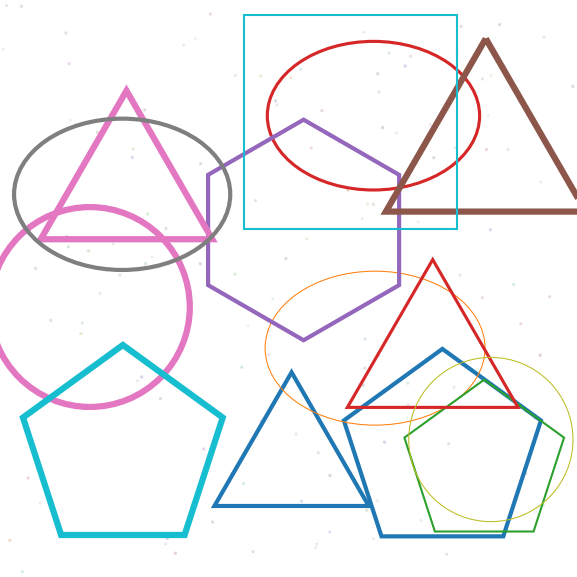[{"shape": "pentagon", "thickness": 2, "radius": 0.9, "center": [0.766, 0.216]}, {"shape": "triangle", "thickness": 2, "radius": 0.77, "center": [0.505, 0.2]}, {"shape": "oval", "thickness": 0.5, "radius": 0.95, "center": [0.649, 0.396]}, {"shape": "pentagon", "thickness": 1, "radius": 0.73, "center": [0.838, 0.196]}, {"shape": "triangle", "thickness": 1.5, "radius": 0.85, "center": [0.749, 0.379]}, {"shape": "oval", "thickness": 1.5, "radius": 0.92, "center": [0.647, 0.799]}, {"shape": "hexagon", "thickness": 2, "radius": 0.95, "center": [0.526, 0.601]}, {"shape": "triangle", "thickness": 3, "radius": 1.0, "center": [0.841, 0.733]}, {"shape": "triangle", "thickness": 3, "radius": 0.86, "center": [0.219, 0.671]}, {"shape": "circle", "thickness": 3, "radius": 0.87, "center": [0.156, 0.468]}, {"shape": "oval", "thickness": 2, "radius": 0.94, "center": [0.212, 0.663]}, {"shape": "circle", "thickness": 0.5, "radius": 0.71, "center": [0.85, 0.238]}, {"shape": "square", "thickness": 1, "radius": 0.93, "center": [0.607, 0.788]}, {"shape": "pentagon", "thickness": 3, "radius": 0.91, "center": [0.213, 0.22]}]